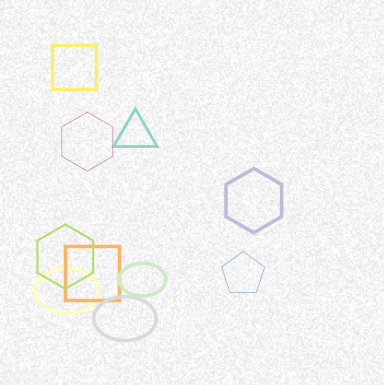[{"shape": "triangle", "thickness": 2, "radius": 0.33, "center": [0.352, 0.652]}, {"shape": "oval", "thickness": 2, "radius": 0.41, "center": [0.174, 0.245]}, {"shape": "hexagon", "thickness": 2.5, "radius": 0.42, "center": [0.659, 0.479]}, {"shape": "pentagon", "thickness": 0.5, "radius": 0.29, "center": [0.632, 0.288]}, {"shape": "square", "thickness": 2.5, "radius": 0.35, "center": [0.24, 0.29]}, {"shape": "hexagon", "thickness": 1.5, "radius": 0.42, "center": [0.17, 0.333]}, {"shape": "oval", "thickness": 2.5, "radius": 0.41, "center": [0.325, 0.173]}, {"shape": "hexagon", "thickness": 0.5, "radius": 0.38, "center": [0.227, 0.632]}, {"shape": "oval", "thickness": 2.5, "radius": 0.3, "center": [0.37, 0.274]}, {"shape": "square", "thickness": 2.5, "radius": 0.29, "center": [0.193, 0.827]}]